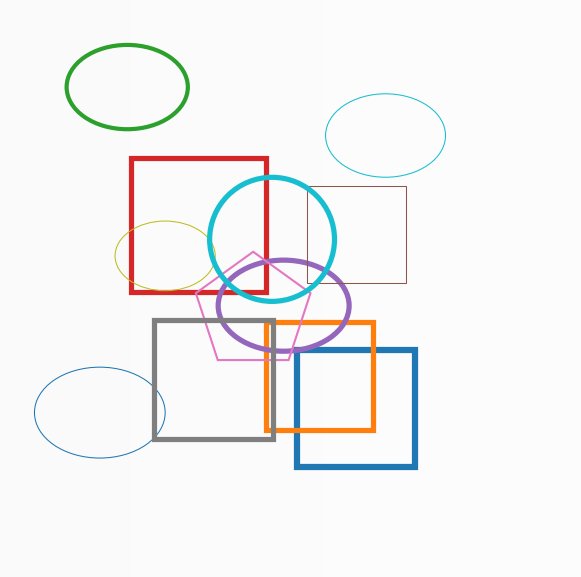[{"shape": "oval", "thickness": 0.5, "radius": 0.56, "center": [0.172, 0.285]}, {"shape": "square", "thickness": 3, "radius": 0.51, "center": [0.612, 0.292]}, {"shape": "square", "thickness": 2.5, "radius": 0.46, "center": [0.55, 0.348]}, {"shape": "oval", "thickness": 2, "radius": 0.52, "center": [0.219, 0.848]}, {"shape": "square", "thickness": 2.5, "radius": 0.58, "center": [0.341, 0.61]}, {"shape": "oval", "thickness": 2.5, "radius": 0.56, "center": [0.488, 0.47]}, {"shape": "square", "thickness": 0.5, "radius": 0.42, "center": [0.613, 0.593]}, {"shape": "pentagon", "thickness": 1, "radius": 0.52, "center": [0.436, 0.46]}, {"shape": "square", "thickness": 2.5, "radius": 0.51, "center": [0.367, 0.342]}, {"shape": "oval", "thickness": 0.5, "radius": 0.43, "center": [0.284, 0.556]}, {"shape": "circle", "thickness": 2.5, "radius": 0.54, "center": [0.468, 0.585]}, {"shape": "oval", "thickness": 0.5, "radius": 0.52, "center": [0.663, 0.764]}]